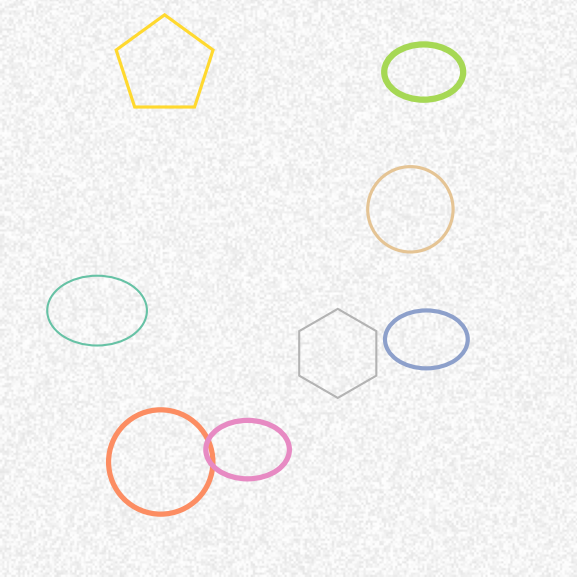[{"shape": "oval", "thickness": 1, "radius": 0.43, "center": [0.168, 0.461]}, {"shape": "circle", "thickness": 2.5, "radius": 0.45, "center": [0.278, 0.199]}, {"shape": "oval", "thickness": 2, "radius": 0.36, "center": [0.738, 0.411]}, {"shape": "oval", "thickness": 2.5, "radius": 0.36, "center": [0.429, 0.221]}, {"shape": "oval", "thickness": 3, "radius": 0.34, "center": [0.734, 0.874]}, {"shape": "pentagon", "thickness": 1.5, "radius": 0.44, "center": [0.285, 0.885]}, {"shape": "circle", "thickness": 1.5, "radius": 0.37, "center": [0.711, 0.637]}, {"shape": "hexagon", "thickness": 1, "radius": 0.39, "center": [0.585, 0.387]}]